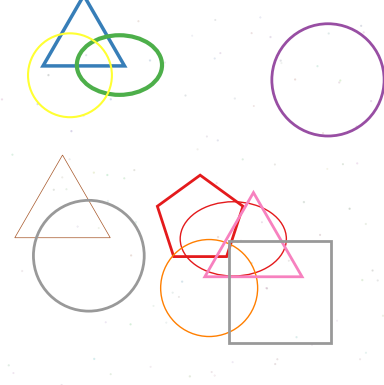[{"shape": "oval", "thickness": 1, "radius": 0.69, "center": [0.606, 0.379]}, {"shape": "pentagon", "thickness": 2, "radius": 0.58, "center": [0.52, 0.428]}, {"shape": "triangle", "thickness": 2.5, "radius": 0.61, "center": [0.218, 0.89]}, {"shape": "oval", "thickness": 3, "radius": 0.55, "center": [0.31, 0.831]}, {"shape": "circle", "thickness": 2, "radius": 0.73, "center": [0.852, 0.793]}, {"shape": "circle", "thickness": 1, "radius": 0.63, "center": [0.543, 0.252]}, {"shape": "circle", "thickness": 1.5, "radius": 0.54, "center": [0.182, 0.805]}, {"shape": "triangle", "thickness": 0.5, "radius": 0.72, "center": [0.162, 0.454]}, {"shape": "triangle", "thickness": 2, "radius": 0.73, "center": [0.658, 0.354]}, {"shape": "square", "thickness": 2, "radius": 0.66, "center": [0.728, 0.242]}, {"shape": "circle", "thickness": 2, "radius": 0.72, "center": [0.231, 0.336]}]